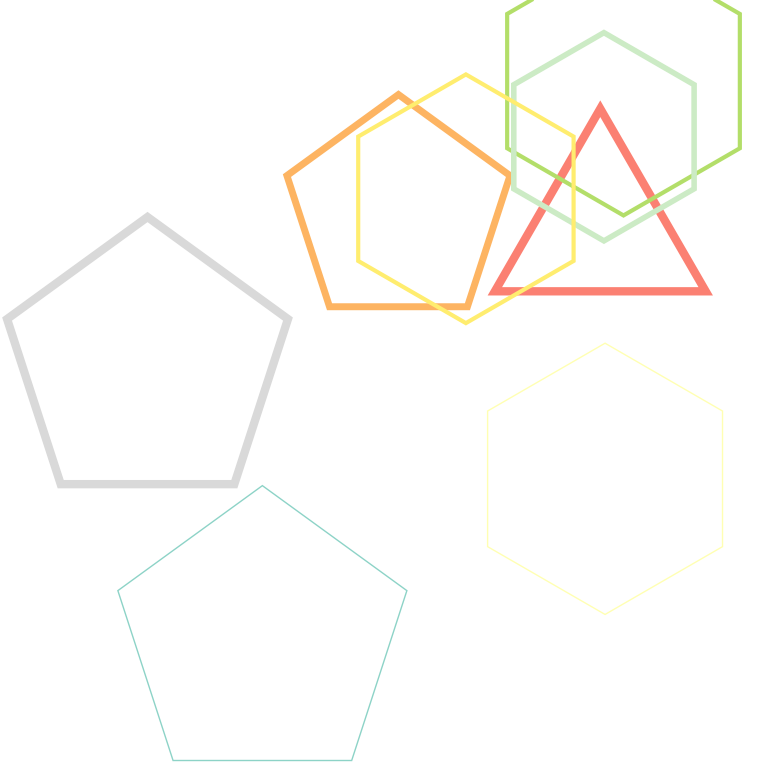[{"shape": "pentagon", "thickness": 0.5, "radius": 0.99, "center": [0.341, 0.172]}, {"shape": "hexagon", "thickness": 0.5, "radius": 0.88, "center": [0.786, 0.378]}, {"shape": "triangle", "thickness": 3, "radius": 0.79, "center": [0.78, 0.701]}, {"shape": "pentagon", "thickness": 2.5, "radius": 0.76, "center": [0.517, 0.725]}, {"shape": "hexagon", "thickness": 1.5, "radius": 0.87, "center": [0.81, 0.895]}, {"shape": "pentagon", "thickness": 3, "radius": 0.96, "center": [0.192, 0.526]}, {"shape": "hexagon", "thickness": 2, "radius": 0.68, "center": [0.784, 0.822]}, {"shape": "hexagon", "thickness": 1.5, "radius": 0.81, "center": [0.605, 0.742]}]